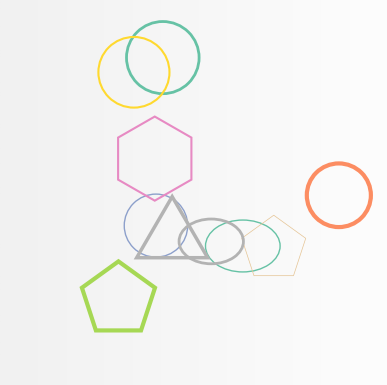[{"shape": "circle", "thickness": 2, "radius": 0.47, "center": [0.42, 0.85]}, {"shape": "oval", "thickness": 1, "radius": 0.48, "center": [0.627, 0.361]}, {"shape": "circle", "thickness": 3, "radius": 0.41, "center": [0.874, 0.493]}, {"shape": "circle", "thickness": 1, "radius": 0.41, "center": [0.402, 0.414]}, {"shape": "hexagon", "thickness": 1.5, "radius": 0.55, "center": [0.399, 0.588]}, {"shape": "pentagon", "thickness": 3, "radius": 0.5, "center": [0.306, 0.222]}, {"shape": "circle", "thickness": 1.5, "radius": 0.46, "center": [0.346, 0.812]}, {"shape": "pentagon", "thickness": 0.5, "radius": 0.43, "center": [0.706, 0.354]}, {"shape": "triangle", "thickness": 2.5, "radius": 0.53, "center": [0.444, 0.384]}, {"shape": "oval", "thickness": 2, "radius": 0.42, "center": [0.545, 0.373]}]